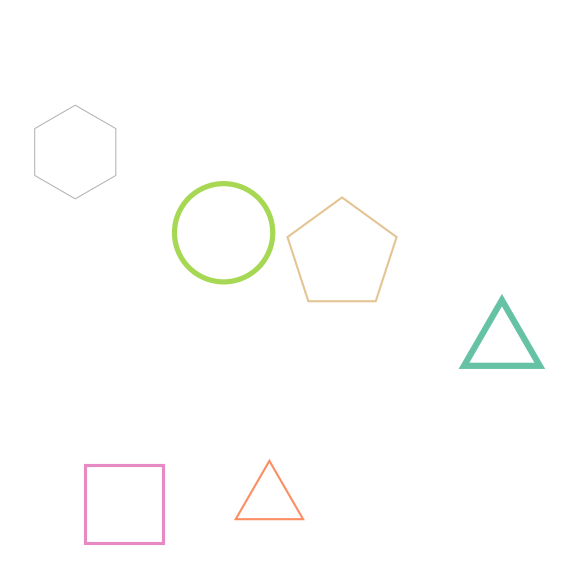[{"shape": "triangle", "thickness": 3, "radius": 0.38, "center": [0.869, 0.404]}, {"shape": "triangle", "thickness": 1, "radius": 0.34, "center": [0.466, 0.134]}, {"shape": "square", "thickness": 1.5, "radius": 0.34, "center": [0.215, 0.126]}, {"shape": "circle", "thickness": 2.5, "radius": 0.43, "center": [0.387, 0.596]}, {"shape": "pentagon", "thickness": 1, "radius": 0.5, "center": [0.592, 0.558]}, {"shape": "hexagon", "thickness": 0.5, "radius": 0.41, "center": [0.13, 0.736]}]